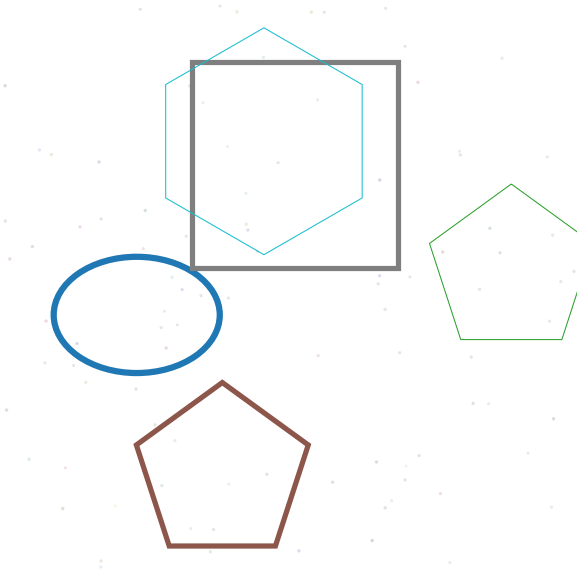[{"shape": "oval", "thickness": 3, "radius": 0.72, "center": [0.237, 0.454]}, {"shape": "pentagon", "thickness": 0.5, "radius": 0.74, "center": [0.885, 0.532]}, {"shape": "pentagon", "thickness": 2.5, "radius": 0.78, "center": [0.385, 0.18]}, {"shape": "square", "thickness": 2.5, "radius": 0.89, "center": [0.51, 0.713]}, {"shape": "hexagon", "thickness": 0.5, "radius": 0.98, "center": [0.457, 0.755]}]